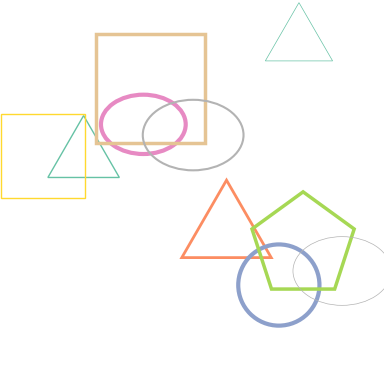[{"shape": "triangle", "thickness": 0.5, "radius": 0.5, "center": [0.777, 0.892]}, {"shape": "triangle", "thickness": 1, "radius": 0.54, "center": [0.217, 0.593]}, {"shape": "triangle", "thickness": 2, "radius": 0.67, "center": [0.588, 0.398]}, {"shape": "circle", "thickness": 3, "radius": 0.53, "center": [0.724, 0.26]}, {"shape": "oval", "thickness": 3, "radius": 0.55, "center": [0.372, 0.677]}, {"shape": "pentagon", "thickness": 2.5, "radius": 0.7, "center": [0.787, 0.362]}, {"shape": "square", "thickness": 1, "radius": 0.54, "center": [0.111, 0.595]}, {"shape": "square", "thickness": 2.5, "radius": 0.71, "center": [0.391, 0.77]}, {"shape": "oval", "thickness": 1.5, "radius": 0.65, "center": [0.502, 0.649]}, {"shape": "oval", "thickness": 0.5, "radius": 0.64, "center": [0.888, 0.296]}]